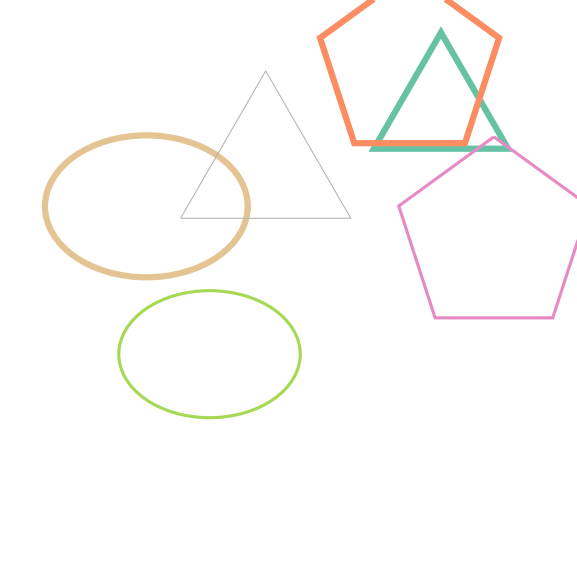[{"shape": "triangle", "thickness": 3, "radius": 0.67, "center": [0.764, 0.809]}, {"shape": "pentagon", "thickness": 3, "radius": 0.82, "center": [0.709, 0.883]}, {"shape": "pentagon", "thickness": 1.5, "radius": 0.87, "center": [0.855, 0.589]}, {"shape": "oval", "thickness": 1.5, "radius": 0.79, "center": [0.363, 0.386]}, {"shape": "oval", "thickness": 3, "radius": 0.88, "center": [0.253, 0.642]}, {"shape": "triangle", "thickness": 0.5, "radius": 0.85, "center": [0.46, 0.706]}]